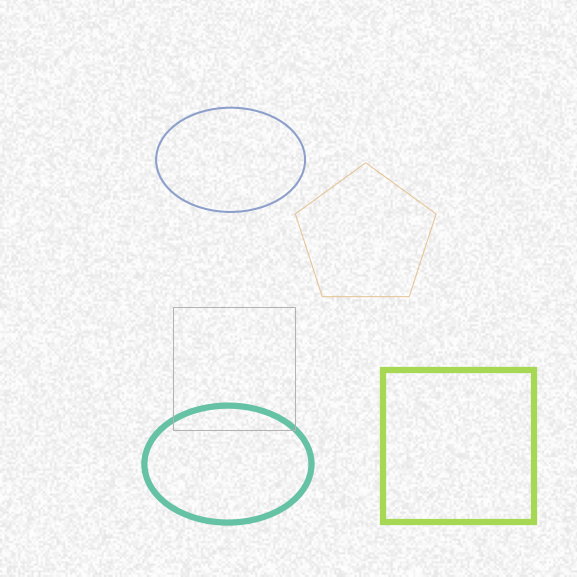[{"shape": "oval", "thickness": 3, "radius": 0.72, "center": [0.395, 0.196]}, {"shape": "oval", "thickness": 1, "radius": 0.64, "center": [0.399, 0.722]}, {"shape": "square", "thickness": 3, "radius": 0.66, "center": [0.794, 0.227]}, {"shape": "pentagon", "thickness": 0.5, "radius": 0.64, "center": [0.633, 0.589]}, {"shape": "square", "thickness": 0.5, "radius": 0.53, "center": [0.405, 0.361]}]